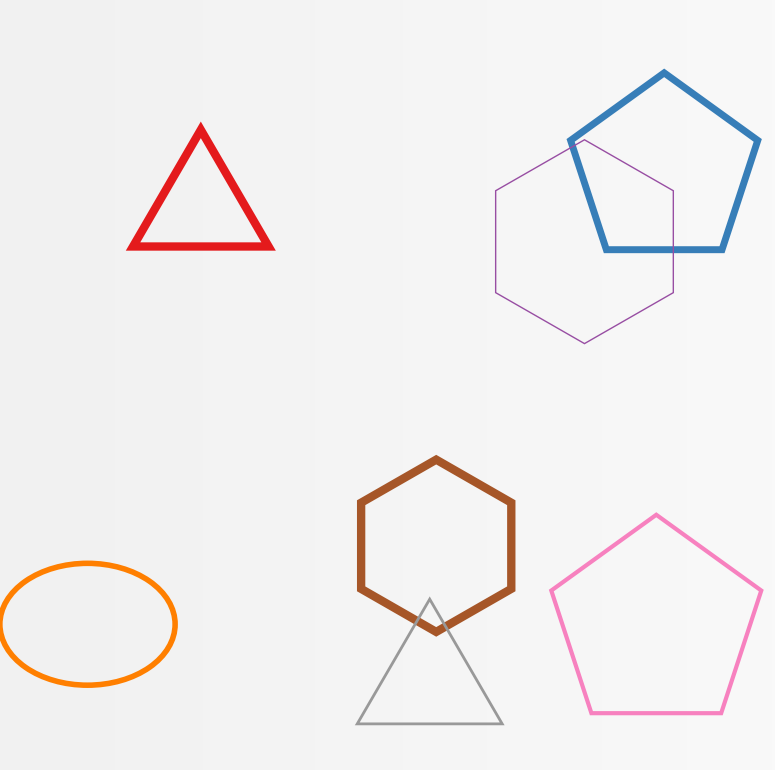[{"shape": "triangle", "thickness": 3, "radius": 0.5, "center": [0.259, 0.73]}, {"shape": "pentagon", "thickness": 2.5, "radius": 0.63, "center": [0.857, 0.778]}, {"shape": "hexagon", "thickness": 0.5, "radius": 0.66, "center": [0.754, 0.686]}, {"shape": "oval", "thickness": 2, "radius": 0.57, "center": [0.113, 0.189]}, {"shape": "hexagon", "thickness": 3, "radius": 0.56, "center": [0.563, 0.291]}, {"shape": "pentagon", "thickness": 1.5, "radius": 0.71, "center": [0.847, 0.189]}, {"shape": "triangle", "thickness": 1, "radius": 0.54, "center": [0.554, 0.114]}]